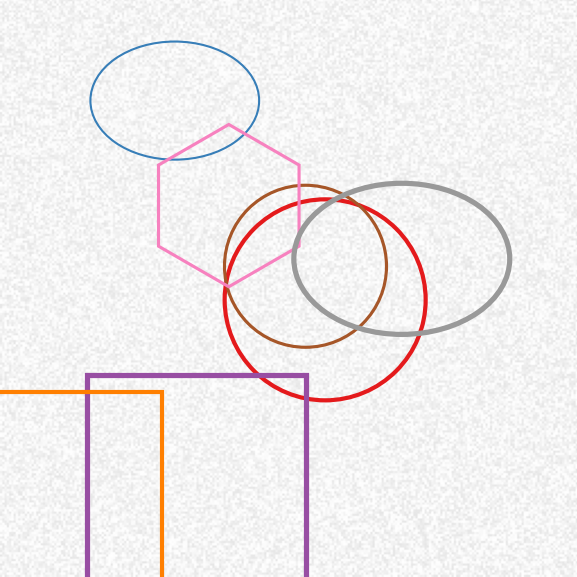[{"shape": "circle", "thickness": 2, "radius": 0.87, "center": [0.563, 0.48]}, {"shape": "oval", "thickness": 1, "radius": 0.73, "center": [0.303, 0.825]}, {"shape": "square", "thickness": 2.5, "radius": 0.94, "center": [0.34, 0.161]}, {"shape": "square", "thickness": 2, "radius": 0.81, "center": [0.118, 0.159]}, {"shape": "circle", "thickness": 1.5, "radius": 0.7, "center": [0.529, 0.538]}, {"shape": "hexagon", "thickness": 1.5, "radius": 0.7, "center": [0.396, 0.643]}, {"shape": "oval", "thickness": 2.5, "radius": 0.93, "center": [0.696, 0.551]}]